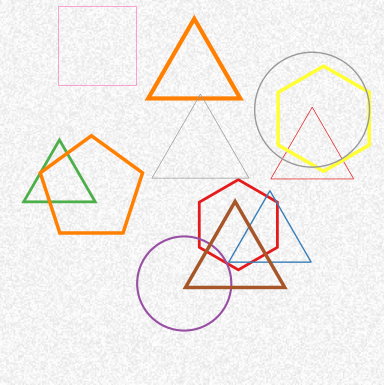[{"shape": "hexagon", "thickness": 2, "radius": 0.59, "center": [0.619, 0.416]}, {"shape": "triangle", "thickness": 0.5, "radius": 0.62, "center": [0.811, 0.597]}, {"shape": "triangle", "thickness": 1, "radius": 0.62, "center": [0.701, 0.381]}, {"shape": "triangle", "thickness": 2, "radius": 0.54, "center": [0.154, 0.529]}, {"shape": "circle", "thickness": 1.5, "radius": 0.61, "center": [0.479, 0.264]}, {"shape": "triangle", "thickness": 3, "radius": 0.69, "center": [0.505, 0.813]}, {"shape": "pentagon", "thickness": 2.5, "radius": 0.7, "center": [0.237, 0.508]}, {"shape": "hexagon", "thickness": 2.5, "radius": 0.68, "center": [0.841, 0.692]}, {"shape": "triangle", "thickness": 2.5, "radius": 0.74, "center": [0.611, 0.328]}, {"shape": "square", "thickness": 0.5, "radius": 0.51, "center": [0.253, 0.882]}, {"shape": "circle", "thickness": 1, "radius": 0.75, "center": [0.811, 0.715]}, {"shape": "triangle", "thickness": 0.5, "radius": 0.73, "center": [0.521, 0.61]}]